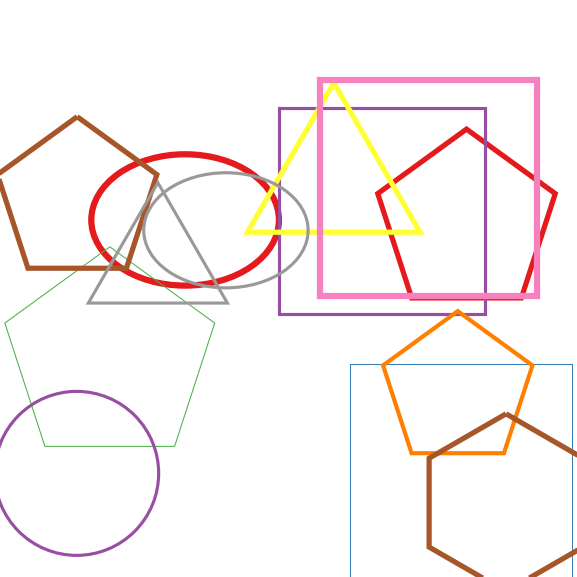[{"shape": "pentagon", "thickness": 2.5, "radius": 0.81, "center": [0.808, 0.614]}, {"shape": "oval", "thickness": 3, "radius": 0.81, "center": [0.321, 0.618]}, {"shape": "square", "thickness": 0.5, "radius": 0.96, "center": [0.798, 0.176]}, {"shape": "pentagon", "thickness": 0.5, "radius": 0.96, "center": [0.19, 0.381]}, {"shape": "circle", "thickness": 1.5, "radius": 0.71, "center": [0.133, 0.179]}, {"shape": "square", "thickness": 1.5, "radius": 0.89, "center": [0.661, 0.634]}, {"shape": "pentagon", "thickness": 2, "radius": 0.68, "center": [0.793, 0.324]}, {"shape": "triangle", "thickness": 2.5, "radius": 0.86, "center": [0.578, 0.683]}, {"shape": "hexagon", "thickness": 2.5, "radius": 0.77, "center": [0.876, 0.129]}, {"shape": "pentagon", "thickness": 2.5, "radius": 0.73, "center": [0.134, 0.652]}, {"shape": "square", "thickness": 3, "radius": 0.94, "center": [0.742, 0.674]}, {"shape": "oval", "thickness": 1.5, "radius": 0.71, "center": [0.391, 0.6]}, {"shape": "triangle", "thickness": 1.5, "radius": 0.7, "center": [0.273, 0.544]}]